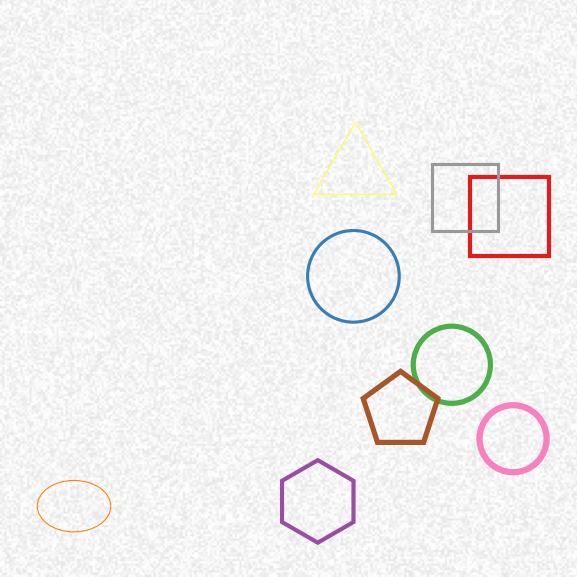[{"shape": "square", "thickness": 2, "radius": 0.34, "center": [0.882, 0.624]}, {"shape": "circle", "thickness": 1.5, "radius": 0.4, "center": [0.612, 0.521]}, {"shape": "circle", "thickness": 2.5, "radius": 0.33, "center": [0.782, 0.368]}, {"shape": "hexagon", "thickness": 2, "radius": 0.36, "center": [0.55, 0.131]}, {"shape": "oval", "thickness": 0.5, "radius": 0.32, "center": [0.128, 0.123]}, {"shape": "triangle", "thickness": 0.5, "radius": 0.42, "center": [0.615, 0.704]}, {"shape": "pentagon", "thickness": 2.5, "radius": 0.34, "center": [0.694, 0.288]}, {"shape": "circle", "thickness": 3, "radius": 0.29, "center": [0.888, 0.239]}, {"shape": "square", "thickness": 1.5, "radius": 0.29, "center": [0.805, 0.657]}]